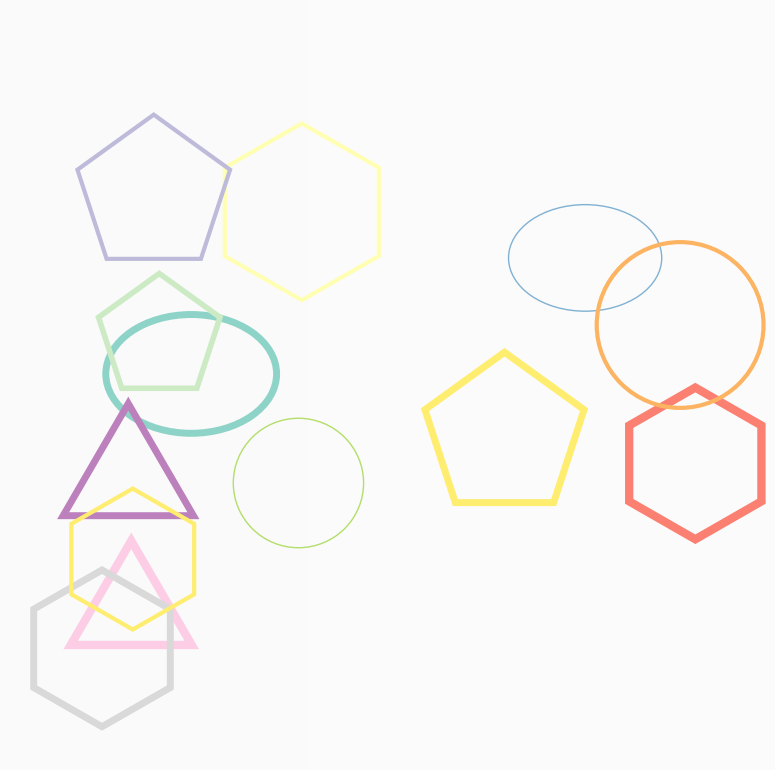[{"shape": "oval", "thickness": 2.5, "radius": 0.55, "center": [0.247, 0.514]}, {"shape": "hexagon", "thickness": 1.5, "radius": 0.57, "center": [0.389, 0.725]}, {"shape": "pentagon", "thickness": 1.5, "radius": 0.52, "center": [0.198, 0.748]}, {"shape": "hexagon", "thickness": 3, "radius": 0.49, "center": [0.897, 0.398]}, {"shape": "oval", "thickness": 0.5, "radius": 0.49, "center": [0.755, 0.665]}, {"shape": "circle", "thickness": 1.5, "radius": 0.54, "center": [0.878, 0.578]}, {"shape": "circle", "thickness": 0.5, "radius": 0.42, "center": [0.385, 0.373]}, {"shape": "triangle", "thickness": 3, "radius": 0.45, "center": [0.169, 0.207]}, {"shape": "hexagon", "thickness": 2.5, "radius": 0.51, "center": [0.132, 0.158]}, {"shape": "triangle", "thickness": 2.5, "radius": 0.49, "center": [0.166, 0.379]}, {"shape": "pentagon", "thickness": 2, "radius": 0.41, "center": [0.206, 0.562]}, {"shape": "pentagon", "thickness": 2.5, "radius": 0.54, "center": [0.651, 0.435]}, {"shape": "hexagon", "thickness": 1.5, "radius": 0.46, "center": [0.171, 0.274]}]